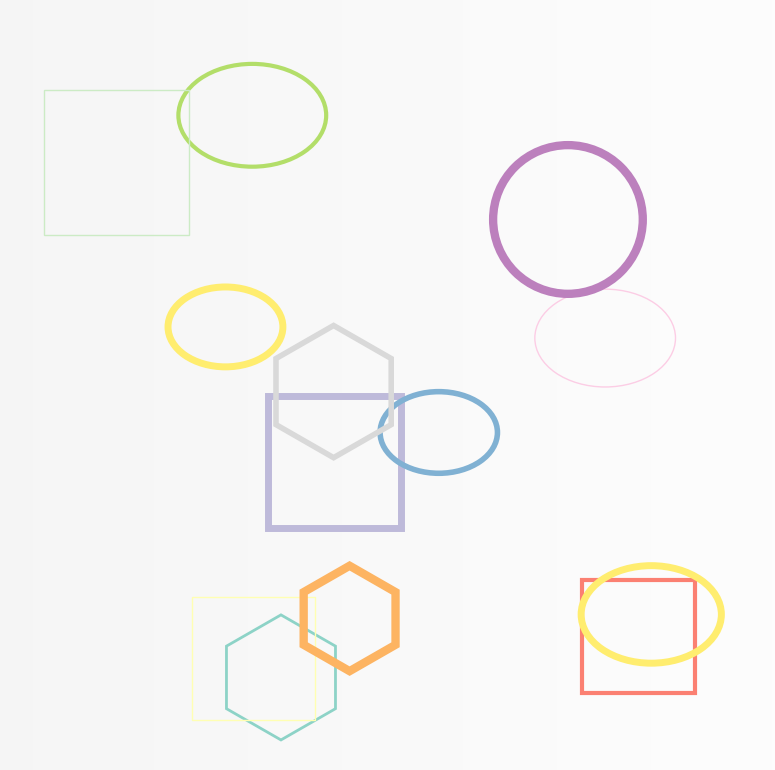[{"shape": "hexagon", "thickness": 1, "radius": 0.41, "center": [0.363, 0.12]}, {"shape": "square", "thickness": 0.5, "radius": 0.4, "center": [0.327, 0.145]}, {"shape": "square", "thickness": 2.5, "radius": 0.43, "center": [0.431, 0.4]}, {"shape": "square", "thickness": 1.5, "radius": 0.37, "center": [0.824, 0.173]}, {"shape": "oval", "thickness": 2, "radius": 0.38, "center": [0.566, 0.438]}, {"shape": "hexagon", "thickness": 3, "radius": 0.34, "center": [0.451, 0.197]}, {"shape": "oval", "thickness": 1.5, "radius": 0.48, "center": [0.326, 0.85]}, {"shape": "oval", "thickness": 0.5, "radius": 0.45, "center": [0.781, 0.561]}, {"shape": "hexagon", "thickness": 2, "radius": 0.43, "center": [0.43, 0.491]}, {"shape": "circle", "thickness": 3, "radius": 0.48, "center": [0.733, 0.715]}, {"shape": "square", "thickness": 0.5, "radius": 0.47, "center": [0.15, 0.789]}, {"shape": "oval", "thickness": 2.5, "radius": 0.45, "center": [0.84, 0.202]}, {"shape": "oval", "thickness": 2.5, "radius": 0.37, "center": [0.291, 0.575]}]